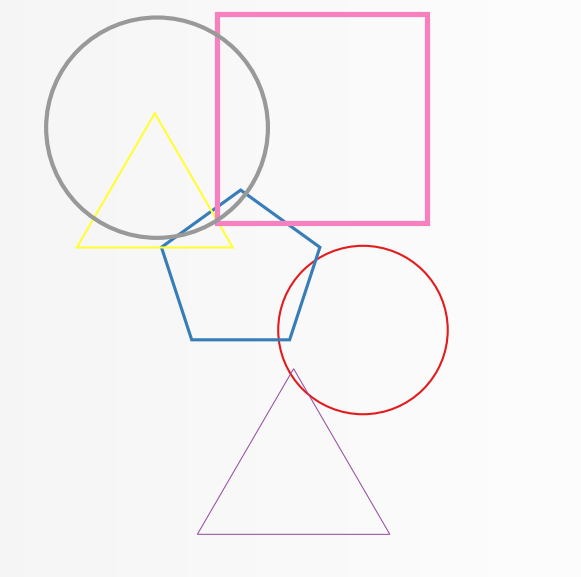[{"shape": "circle", "thickness": 1, "radius": 0.73, "center": [0.624, 0.428]}, {"shape": "pentagon", "thickness": 1.5, "radius": 0.72, "center": [0.414, 0.527]}, {"shape": "triangle", "thickness": 0.5, "radius": 0.96, "center": [0.505, 0.169]}, {"shape": "triangle", "thickness": 1, "radius": 0.77, "center": [0.266, 0.648]}, {"shape": "square", "thickness": 2.5, "radius": 0.9, "center": [0.554, 0.795]}, {"shape": "circle", "thickness": 2, "radius": 0.95, "center": [0.27, 0.778]}]